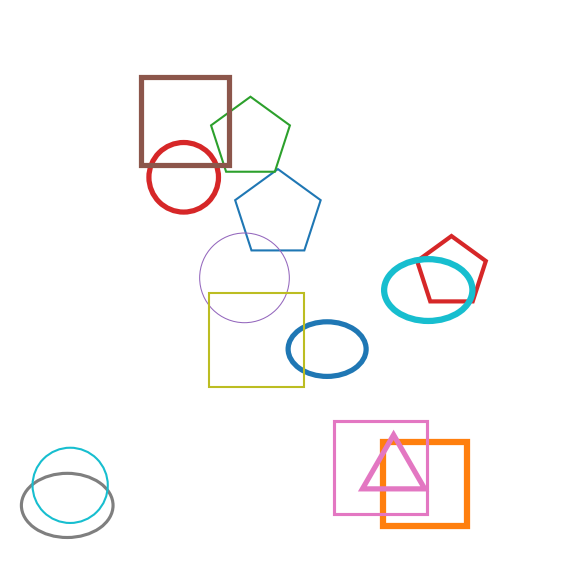[{"shape": "oval", "thickness": 2.5, "radius": 0.34, "center": [0.566, 0.395]}, {"shape": "pentagon", "thickness": 1, "radius": 0.39, "center": [0.481, 0.628]}, {"shape": "square", "thickness": 3, "radius": 0.36, "center": [0.736, 0.162]}, {"shape": "pentagon", "thickness": 1, "radius": 0.36, "center": [0.434, 0.76]}, {"shape": "circle", "thickness": 2.5, "radius": 0.3, "center": [0.318, 0.692]}, {"shape": "pentagon", "thickness": 2, "radius": 0.31, "center": [0.782, 0.528]}, {"shape": "circle", "thickness": 0.5, "radius": 0.39, "center": [0.423, 0.518]}, {"shape": "square", "thickness": 2.5, "radius": 0.38, "center": [0.32, 0.79]}, {"shape": "square", "thickness": 1.5, "radius": 0.4, "center": [0.659, 0.19]}, {"shape": "triangle", "thickness": 2.5, "radius": 0.31, "center": [0.682, 0.184]}, {"shape": "oval", "thickness": 1.5, "radius": 0.4, "center": [0.116, 0.124]}, {"shape": "square", "thickness": 1, "radius": 0.41, "center": [0.445, 0.41]}, {"shape": "circle", "thickness": 1, "radius": 0.33, "center": [0.122, 0.159]}, {"shape": "oval", "thickness": 3, "radius": 0.38, "center": [0.742, 0.497]}]